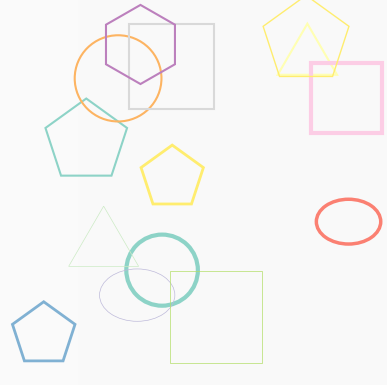[{"shape": "pentagon", "thickness": 1.5, "radius": 0.55, "center": [0.223, 0.633]}, {"shape": "circle", "thickness": 3, "radius": 0.46, "center": [0.418, 0.298]}, {"shape": "triangle", "thickness": 1.5, "radius": 0.44, "center": [0.793, 0.85]}, {"shape": "oval", "thickness": 0.5, "radius": 0.49, "center": [0.354, 0.233]}, {"shape": "oval", "thickness": 2.5, "radius": 0.42, "center": [0.899, 0.424]}, {"shape": "pentagon", "thickness": 2, "radius": 0.42, "center": [0.113, 0.131]}, {"shape": "circle", "thickness": 1.5, "radius": 0.56, "center": [0.305, 0.796]}, {"shape": "square", "thickness": 0.5, "radius": 0.6, "center": [0.557, 0.177]}, {"shape": "square", "thickness": 3, "radius": 0.45, "center": [0.895, 0.745]}, {"shape": "square", "thickness": 1.5, "radius": 0.55, "center": [0.443, 0.827]}, {"shape": "hexagon", "thickness": 1.5, "radius": 0.51, "center": [0.362, 0.884]}, {"shape": "triangle", "thickness": 0.5, "radius": 0.52, "center": [0.267, 0.36]}, {"shape": "pentagon", "thickness": 1, "radius": 0.58, "center": [0.79, 0.896]}, {"shape": "pentagon", "thickness": 2, "radius": 0.42, "center": [0.444, 0.539]}]